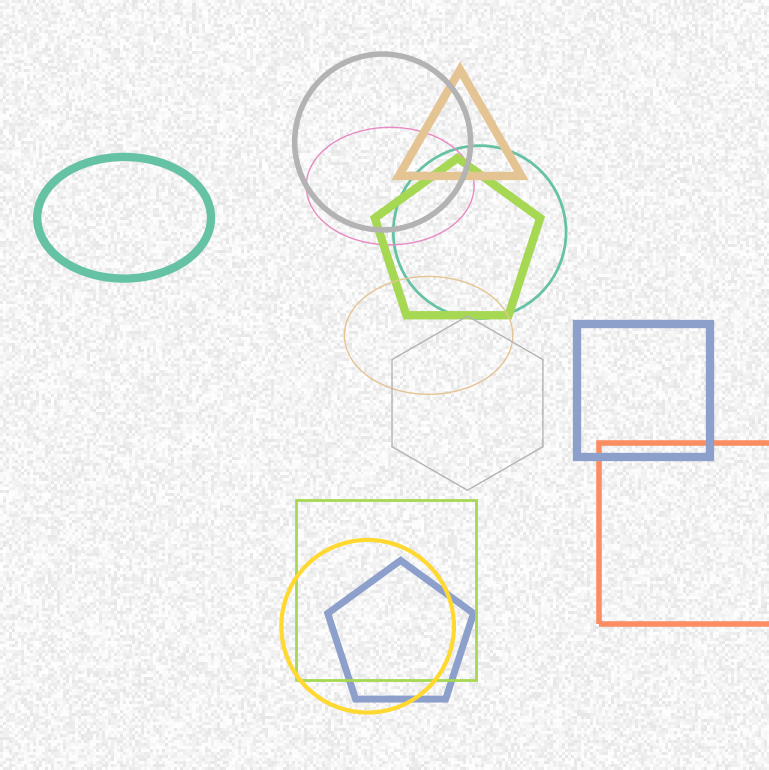[{"shape": "circle", "thickness": 1, "radius": 0.56, "center": [0.623, 0.699]}, {"shape": "oval", "thickness": 3, "radius": 0.56, "center": [0.161, 0.717]}, {"shape": "square", "thickness": 2, "radius": 0.59, "center": [0.895, 0.307]}, {"shape": "pentagon", "thickness": 2.5, "radius": 0.5, "center": [0.52, 0.173]}, {"shape": "square", "thickness": 3, "radius": 0.43, "center": [0.835, 0.493]}, {"shape": "oval", "thickness": 0.5, "radius": 0.54, "center": [0.507, 0.758]}, {"shape": "square", "thickness": 1, "radius": 0.58, "center": [0.501, 0.234]}, {"shape": "pentagon", "thickness": 3, "radius": 0.56, "center": [0.594, 0.682]}, {"shape": "circle", "thickness": 1.5, "radius": 0.56, "center": [0.477, 0.187]}, {"shape": "oval", "thickness": 0.5, "radius": 0.55, "center": [0.557, 0.564]}, {"shape": "triangle", "thickness": 3, "radius": 0.46, "center": [0.598, 0.817]}, {"shape": "hexagon", "thickness": 0.5, "radius": 0.57, "center": [0.607, 0.476]}, {"shape": "circle", "thickness": 2, "radius": 0.57, "center": [0.497, 0.816]}]